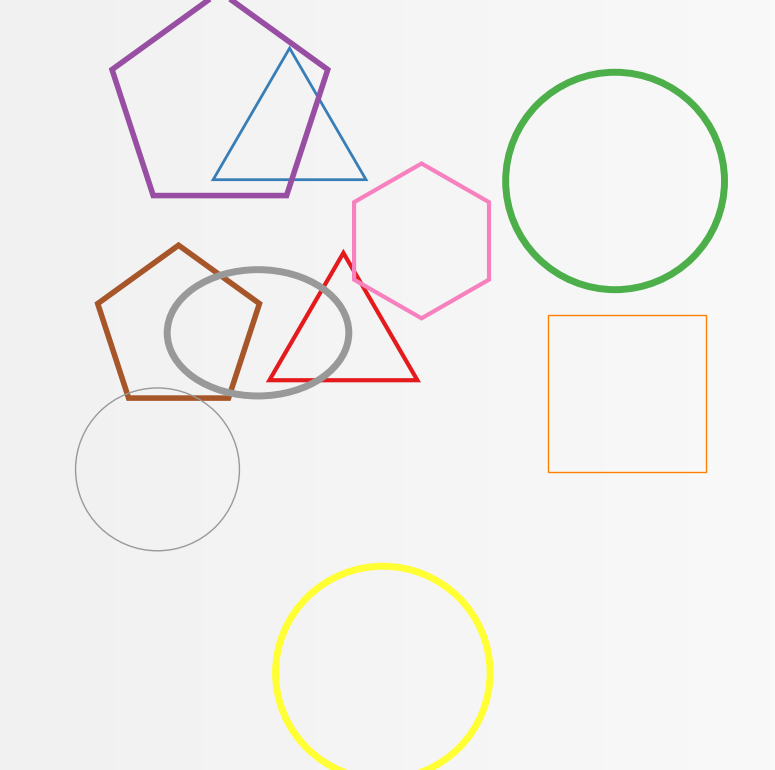[{"shape": "triangle", "thickness": 1.5, "radius": 0.55, "center": [0.443, 0.561]}, {"shape": "triangle", "thickness": 1, "radius": 0.57, "center": [0.374, 0.824]}, {"shape": "circle", "thickness": 2.5, "radius": 0.71, "center": [0.794, 0.765]}, {"shape": "pentagon", "thickness": 2, "radius": 0.73, "center": [0.284, 0.864]}, {"shape": "square", "thickness": 0.5, "radius": 0.51, "center": [0.809, 0.489]}, {"shape": "circle", "thickness": 2.5, "radius": 0.69, "center": [0.494, 0.126]}, {"shape": "pentagon", "thickness": 2, "radius": 0.55, "center": [0.23, 0.572]}, {"shape": "hexagon", "thickness": 1.5, "radius": 0.5, "center": [0.544, 0.687]}, {"shape": "circle", "thickness": 0.5, "radius": 0.53, "center": [0.203, 0.39]}, {"shape": "oval", "thickness": 2.5, "radius": 0.59, "center": [0.333, 0.568]}]